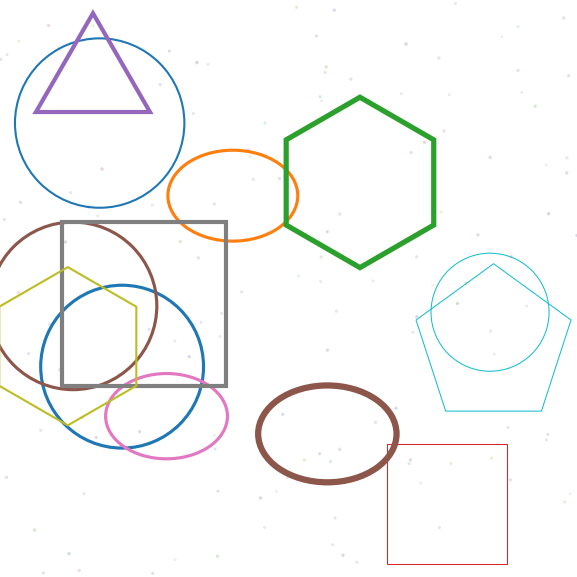[{"shape": "circle", "thickness": 1, "radius": 0.73, "center": [0.173, 0.786]}, {"shape": "circle", "thickness": 1.5, "radius": 0.7, "center": [0.211, 0.364]}, {"shape": "oval", "thickness": 1.5, "radius": 0.56, "center": [0.403, 0.66]}, {"shape": "hexagon", "thickness": 2.5, "radius": 0.74, "center": [0.623, 0.683]}, {"shape": "square", "thickness": 0.5, "radius": 0.52, "center": [0.775, 0.126]}, {"shape": "triangle", "thickness": 2, "radius": 0.57, "center": [0.161, 0.862]}, {"shape": "circle", "thickness": 1.5, "radius": 0.73, "center": [0.126, 0.47]}, {"shape": "oval", "thickness": 3, "radius": 0.6, "center": [0.567, 0.248]}, {"shape": "oval", "thickness": 1.5, "radius": 0.53, "center": [0.288, 0.278]}, {"shape": "square", "thickness": 2, "radius": 0.71, "center": [0.249, 0.473]}, {"shape": "hexagon", "thickness": 1, "radius": 0.69, "center": [0.117, 0.4]}, {"shape": "circle", "thickness": 0.5, "radius": 0.51, "center": [0.849, 0.458]}, {"shape": "pentagon", "thickness": 0.5, "radius": 0.71, "center": [0.855, 0.401]}]